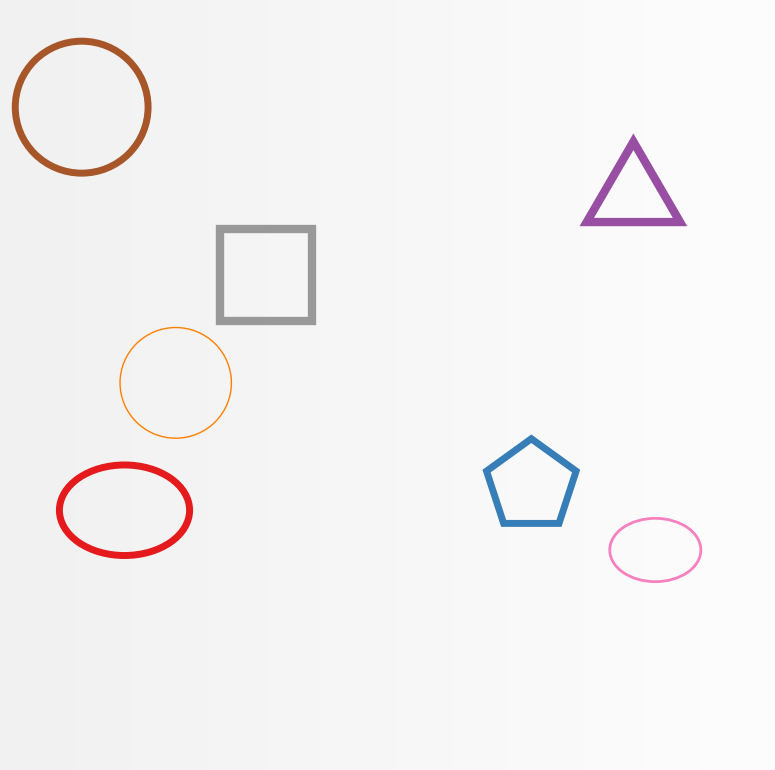[{"shape": "oval", "thickness": 2.5, "radius": 0.42, "center": [0.161, 0.337]}, {"shape": "pentagon", "thickness": 2.5, "radius": 0.3, "center": [0.686, 0.369]}, {"shape": "triangle", "thickness": 3, "radius": 0.35, "center": [0.817, 0.746]}, {"shape": "circle", "thickness": 0.5, "radius": 0.36, "center": [0.227, 0.503]}, {"shape": "circle", "thickness": 2.5, "radius": 0.43, "center": [0.105, 0.861]}, {"shape": "oval", "thickness": 1, "radius": 0.29, "center": [0.846, 0.286]}, {"shape": "square", "thickness": 3, "radius": 0.3, "center": [0.343, 0.643]}]